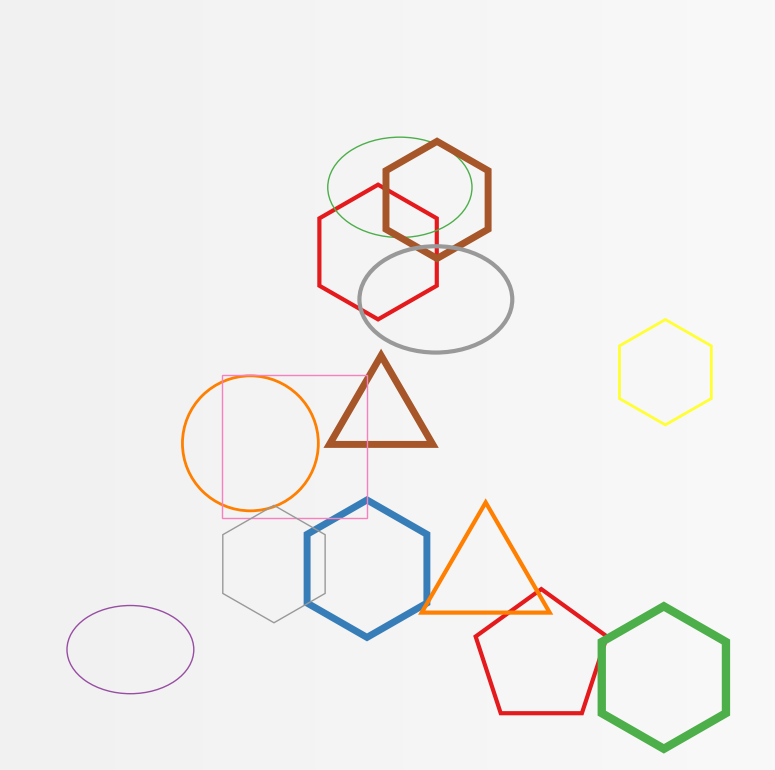[{"shape": "hexagon", "thickness": 1.5, "radius": 0.44, "center": [0.488, 0.673]}, {"shape": "pentagon", "thickness": 1.5, "radius": 0.45, "center": [0.698, 0.146]}, {"shape": "hexagon", "thickness": 2.5, "radius": 0.45, "center": [0.474, 0.261]}, {"shape": "oval", "thickness": 0.5, "radius": 0.47, "center": [0.516, 0.757]}, {"shape": "hexagon", "thickness": 3, "radius": 0.46, "center": [0.857, 0.12]}, {"shape": "oval", "thickness": 0.5, "radius": 0.41, "center": [0.168, 0.156]}, {"shape": "triangle", "thickness": 1.5, "radius": 0.48, "center": [0.627, 0.252]}, {"shape": "circle", "thickness": 1, "radius": 0.44, "center": [0.323, 0.424]}, {"shape": "hexagon", "thickness": 1, "radius": 0.34, "center": [0.859, 0.517]}, {"shape": "hexagon", "thickness": 2.5, "radius": 0.38, "center": [0.564, 0.74]}, {"shape": "triangle", "thickness": 2.5, "radius": 0.38, "center": [0.492, 0.461]}, {"shape": "square", "thickness": 0.5, "radius": 0.47, "center": [0.38, 0.42]}, {"shape": "oval", "thickness": 1.5, "radius": 0.49, "center": [0.562, 0.611]}, {"shape": "hexagon", "thickness": 0.5, "radius": 0.38, "center": [0.354, 0.267]}]